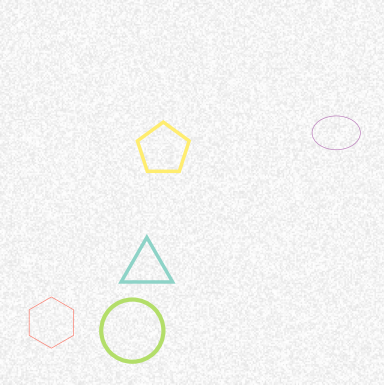[{"shape": "triangle", "thickness": 2.5, "radius": 0.39, "center": [0.381, 0.306]}, {"shape": "hexagon", "thickness": 0.5, "radius": 0.33, "center": [0.133, 0.162]}, {"shape": "circle", "thickness": 3, "radius": 0.4, "center": [0.344, 0.141]}, {"shape": "oval", "thickness": 0.5, "radius": 0.31, "center": [0.873, 0.655]}, {"shape": "pentagon", "thickness": 2.5, "radius": 0.35, "center": [0.424, 0.612]}]